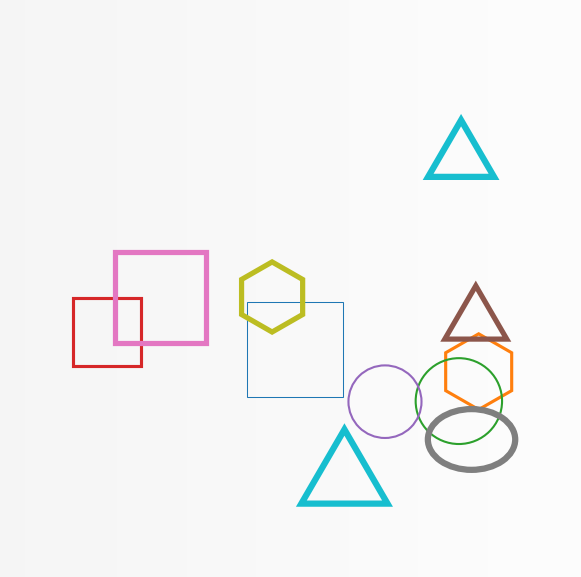[{"shape": "square", "thickness": 0.5, "radius": 0.41, "center": [0.508, 0.394]}, {"shape": "hexagon", "thickness": 1.5, "radius": 0.33, "center": [0.824, 0.356]}, {"shape": "circle", "thickness": 1, "radius": 0.37, "center": [0.789, 0.305]}, {"shape": "square", "thickness": 1.5, "radius": 0.29, "center": [0.185, 0.424]}, {"shape": "circle", "thickness": 1, "radius": 0.31, "center": [0.662, 0.304]}, {"shape": "triangle", "thickness": 2.5, "radius": 0.31, "center": [0.819, 0.443]}, {"shape": "square", "thickness": 2.5, "radius": 0.39, "center": [0.277, 0.485]}, {"shape": "oval", "thickness": 3, "radius": 0.38, "center": [0.811, 0.238]}, {"shape": "hexagon", "thickness": 2.5, "radius": 0.3, "center": [0.468, 0.485]}, {"shape": "triangle", "thickness": 3, "radius": 0.33, "center": [0.793, 0.726]}, {"shape": "triangle", "thickness": 3, "radius": 0.43, "center": [0.593, 0.17]}]